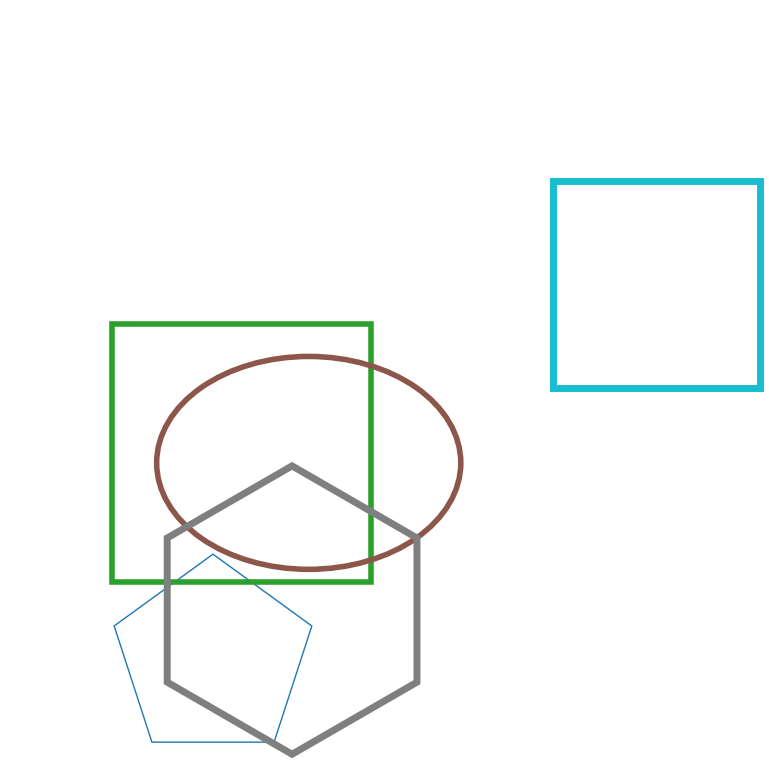[{"shape": "pentagon", "thickness": 0.5, "radius": 0.67, "center": [0.277, 0.145]}, {"shape": "square", "thickness": 2, "radius": 0.84, "center": [0.314, 0.412]}, {"shape": "oval", "thickness": 2, "radius": 0.99, "center": [0.401, 0.399]}, {"shape": "hexagon", "thickness": 2.5, "radius": 0.94, "center": [0.379, 0.208]}, {"shape": "square", "thickness": 2.5, "radius": 0.67, "center": [0.852, 0.63]}]